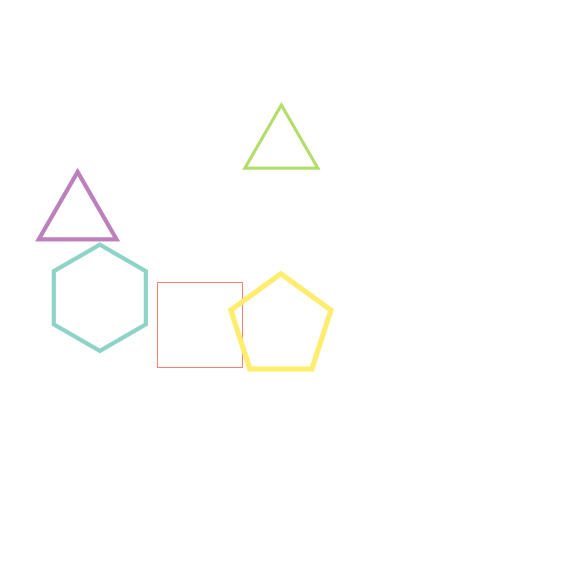[{"shape": "hexagon", "thickness": 2, "radius": 0.46, "center": [0.173, 0.484]}, {"shape": "square", "thickness": 0.5, "radius": 0.37, "center": [0.346, 0.438]}, {"shape": "triangle", "thickness": 1.5, "radius": 0.36, "center": [0.487, 0.744]}, {"shape": "triangle", "thickness": 2, "radius": 0.39, "center": [0.134, 0.624]}, {"shape": "pentagon", "thickness": 2.5, "radius": 0.46, "center": [0.486, 0.434]}]